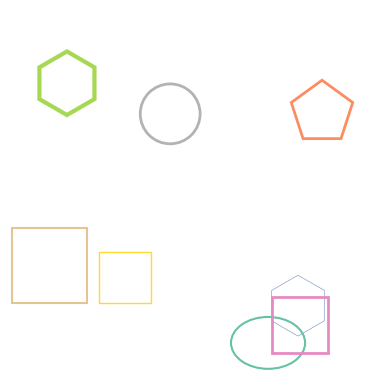[{"shape": "oval", "thickness": 1.5, "radius": 0.48, "center": [0.696, 0.109]}, {"shape": "pentagon", "thickness": 2, "radius": 0.42, "center": [0.836, 0.708]}, {"shape": "hexagon", "thickness": 0.5, "radius": 0.4, "center": [0.774, 0.206]}, {"shape": "square", "thickness": 2, "radius": 0.36, "center": [0.778, 0.155]}, {"shape": "hexagon", "thickness": 3, "radius": 0.41, "center": [0.174, 0.784]}, {"shape": "square", "thickness": 1, "radius": 0.33, "center": [0.324, 0.279]}, {"shape": "square", "thickness": 1.5, "radius": 0.49, "center": [0.129, 0.311]}, {"shape": "circle", "thickness": 2, "radius": 0.39, "center": [0.442, 0.704]}]